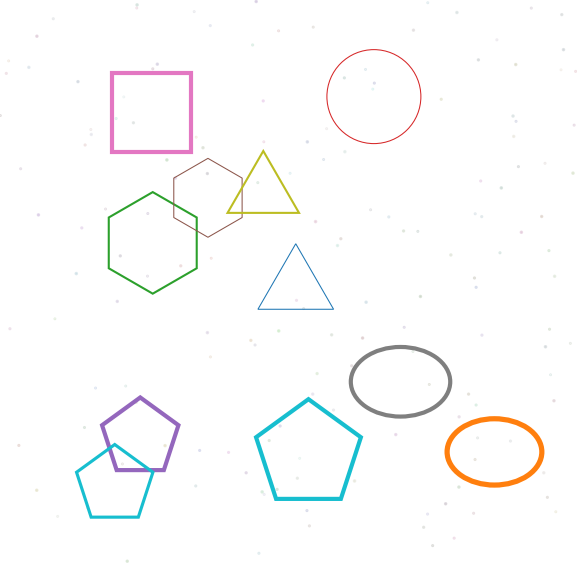[{"shape": "triangle", "thickness": 0.5, "radius": 0.38, "center": [0.512, 0.501]}, {"shape": "oval", "thickness": 2.5, "radius": 0.41, "center": [0.856, 0.217]}, {"shape": "hexagon", "thickness": 1, "radius": 0.44, "center": [0.264, 0.579]}, {"shape": "circle", "thickness": 0.5, "radius": 0.41, "center": [0.647, 0.832]}, {"shape": "pentagon", "thickness": 2, "radius": 0.35, "center": [0.243, 0.241]}, {"shape": "hexagon", "thickness": 0.5, "radius": 0.34, "center": [0.36, 0.657]}, {"shape": "square", "thickness": 2, "radius": 0.34, "center": [0.263, 0.804]}, {"shape": "oval", "thickness": 2, "radius": 0.43, "center": [0.694, 0.338]}, {"shape": "triangle", "thickness": 1, "radius": 0.36, "center": [0.456, 0.666]}, {"shape": "pentagon", "thickness": 1.5, "radius": 0.35, "center": [0.199, 0.16]}, {"shape": "pentagon", "thickness": 2, "radius": 0.48, "center": [0.534, 0.212]}]